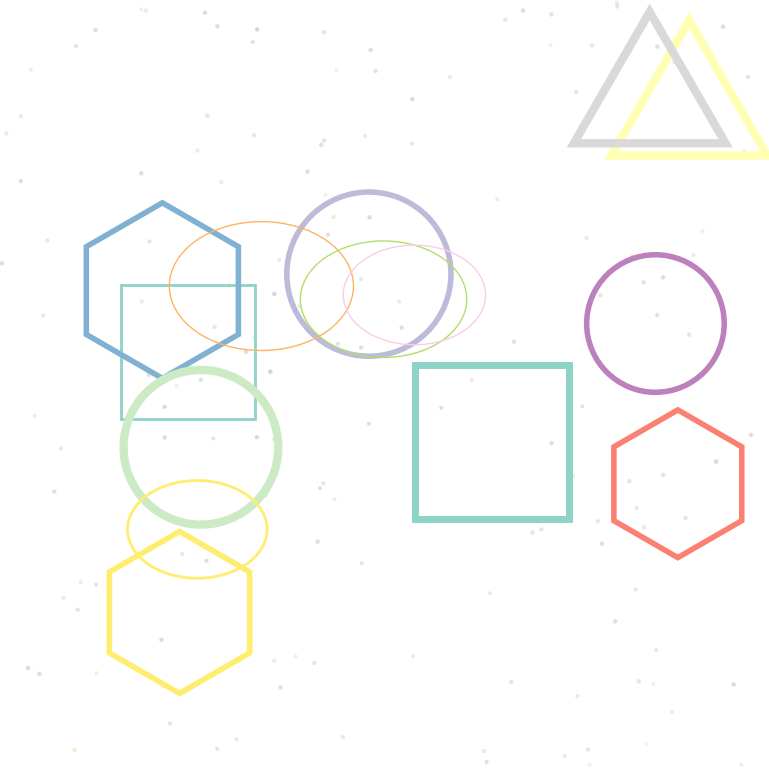[{"shape": "square", "thickness": 2.5, "radius": 0.5, "center": [0.639, 0.426]}, {"shape": "square", "thickness": 1, "radius": 0.44, "center": [0.244, 0.543]}, {"shape": "triangle", "thickness": 3, "radius": 0.58, "center": [0.895, 0.857]}, {"shape": "circle", "thickness": 2, "radius": 0.53, "center": [0.479, 0.644]}, {"shape": "hexagon", "thickness": 2, "radius": 0.48, "center": [0.88, 0.372]}, {"shape": "hexagon", "thickness": 2, "radius": 0.57, "center": [0.211, 0.623]}, {"shape": "oval", "thickness": 0.5, "radius": 0.6, "center": [0.339, 0.628]}, {"shape": "oval", "thickness": 0.5, "radius": 0.54, "center": [0.498, 0.611]}, {"shape": "oval", "thickness": 0.5, "radius": 0.46, "center": [0.538, 0.617]}, {"shape": "triangle", "thickness": 3, "radius": 0.57, "center": [0.844, 0.871]}, {"shape": "circle", "thickness": 2, "radius": 0.45, "center": [0.851, 0.58]}, {"shape": "circle", "thickness": 3, "radius": 0.5, "center": [0.261, 0.419]}, {"shape": "hexagon", "thickness": 2, "radius": 0.53, "center": [0.233, 0.205]}, {"shape": "oval", "thickness": 1, "radius": 0.45, "center": [0.256, 0.312]}]